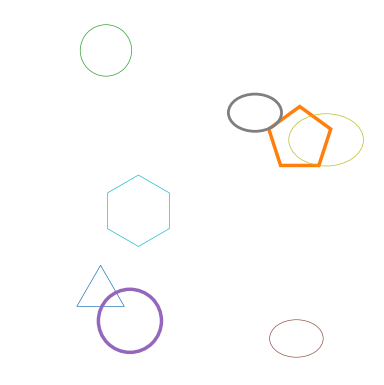[{"shape": "triangle", "thickness": 0.5, "radius": 0.36, "center": [0.261, 0.24]}, {"shape": "pentagon", "thickness": 2.5, "radius": 0.42, "center": [0.779, 0.639]}, {"shape": "circle", "thickness": 0.5, "radius": 0.33, "center": [0.275, 0.869]}, {"shape": "circle", "thickness": 2.5, "radius": 0.41, "center": [0.337, 0.167]}, {"shape": "oval", "thickness": 0.5, "radius": 0.35, "center": [0.77, 0.121]}, {"shape": "oval", "thickness": 2, "radius": 0.35, "center": [0.662, 0.707]}, {"shape": "oval", "thickness": 0.5, "radius": 0.48, "center": [0.847, 0.637]}, {"shape": "hexagon", "thickness": 0.5, "radius": 0.46, "center": [0.36, 0.453]}]